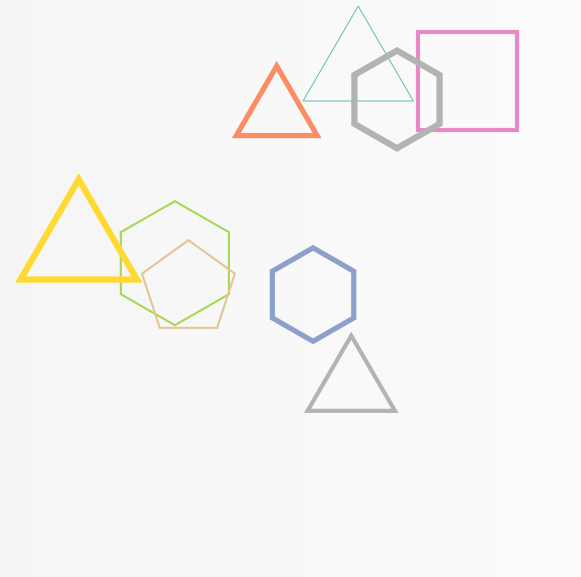[{"shape": "triangle", "thickness": 0.5, "radius": 0.55, "center": [0.616, 0.879]}, {"shape": "triangle", "thickness": 2.5, "radius": 0.4, "center": [0.476, 0.805]}, {"shape": "hexagon", "thickness": 2.5, "radius": 0.4, "center": [0.539, 0.489]}, {"shape": "square", "thickness": 2, "radius": 0.43, "center": [0.804, 0.859]}, {"shape": "hexagon", "thickness": 1, "radius": 0.54, "center": [0.301, 0.543]}, {"shape": "triangle", "thickness": 3, "radius": 0.58, "center": [0.135, 0.573]}, {"shape": "pentagon", "thickness": 1, "radius": 0.42, "center": [0.324, 0.499]}, {"shape": "triangle", "thickness": 2, "radius": 0.43, "center": [0.604, 0.331]}, {"shape": "hexagon", "thickness": 3, "radius": 0.42, "center": [0.683, 0.827]}]